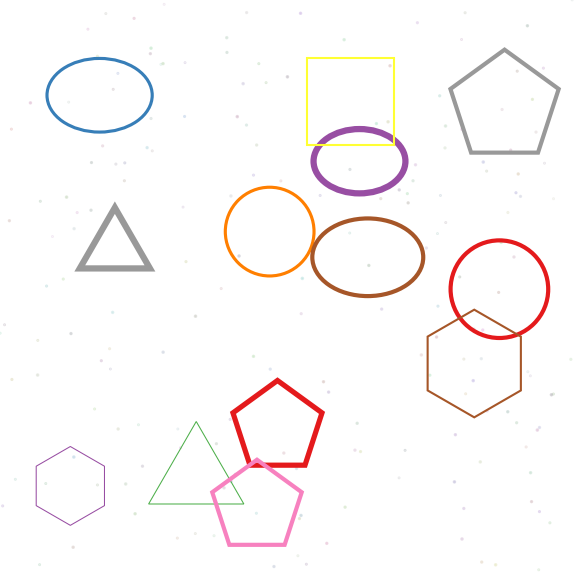[{"shape": "pentagon", "thickness": 2.5, "radius": 0.41, "center": [0.48, 0.259]}, {"shape": "circle", "thickness": 2, "radius": 0.42, "center": [0.865, 0.498]}, {"shape": "oval", "thickness": 1.5, "radius": 0.46, "center": [0.172, 0.834]}, {"shape": "triangle", "thickness": 0.5, "radius": 0.48, "center": [0.34, 0.174]}, {"shape": "hexagon", "thickness": 0.5, "radius": 0.34, "center": [0.122, 0.158]}, {"shape": "oval", "thickness": 3, "radius": 0.4, "center": [0.622, 0.72]}, {"shape": "circle", "thickness": 1.5, "radius": 0.38, "center": [0.467, 0.598]}, {"shape": "square", "thickness": 1, "radius": 0.38, "center": [0.607, 0.823]}, {"shape": "hexagon", "thickness": 1, "radius": 0.47, "center": [0.821, 0.37]}, {"shape": "oval", "thickness": 2, "radius": 0.48, "center": [0.637, 0.554]}, {"shape": "pentagon", "thickness": 2, "radius": 0.41, "center": [0.445, 0.122]}, {"shape": "pentagon", "thickness": 2, "radius": 0.49, "center": [0.874, 0.815]}, {"shape": "triangle", "thickness": 3, "radius": 0.35, "center": [0.199, 0.569]}]